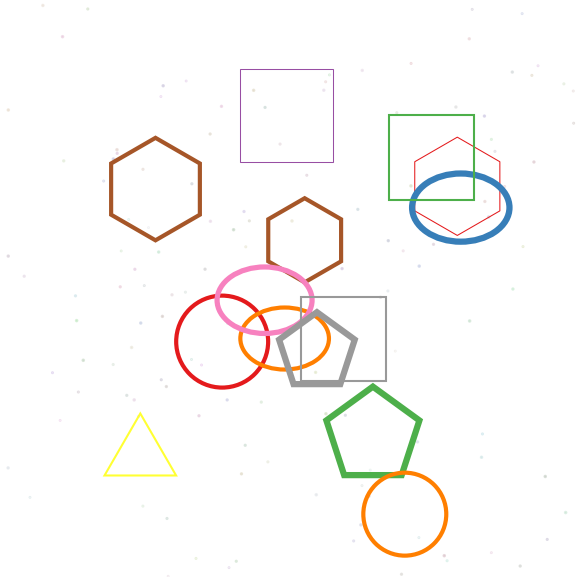[{"shape": "circle", "thickness": 2, "radius": 0.4, "center": [0.385, 0.408]}, {"shape": "hexagon", "thickness": 0.5, "radius": 0.43, "center": [0.792, 0.677]}, {"shape": "oval", "thickness": 3, "radius": 0.42, "center": [0.798, 0.64]}, {"shape": "pentagon", "thickness": 3, "radius": 0.42, "center": [0.646, 0.245]}, {"shape": "square", "thickness": 1, "radius": 0.37, "center": [0.748, 0.727]}, {"shape": "square", "thickness": 0.5, "radius": 0.4, "center": [0.496, 0.8]}, {"shape": "circle", "thickness": 2, "radius": 0.36, "center": [0.701, 0.109]}, {"shape": "oval", "thickness": 2, "radius": 0.38, "center": [0.493, 0.413]}, {"shape": "triangle", "thickness": 1, "radius": 0.36, "center": [0.243, 0.212]}, {"shape": "hexagon", "thickness": 2, "radius": 0.44, "center": [0.269, 0.672]}, {"shape": "hexagon", "thickness": 2, "radius": 0.36, "center": [0.528, 0.583]}, {"shape": "oval", "thickness": 2.5, "radius": 0.41, "center": [0.458, 0.479]}, {"shape": "pentagon", "thickness": 3, "radius": 0.34, "center": [0.549, 0.39]}, {"shape": "square", "thickness": 1, "radius": 0.36, "center": [0.595, 0.412]}]